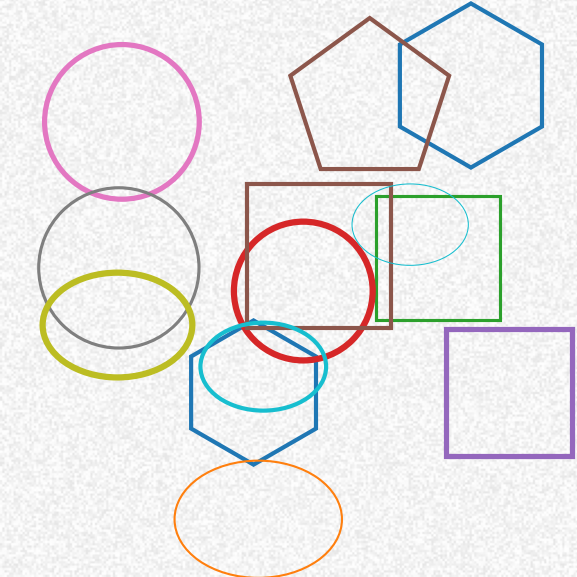[{"shape": "hexagon", "thickness": 2, "radius": 0.71, "center": [0.815, 0.851]}, {"shape": "hexagon", "thickness": 2, "radius": 0.62, "center": [0.439, 0.319]}, {"shape": "oval", "thickness": 1, "radius": 0.72, "center": [0.447, 0.1]}, {"shape": "square", "thickness": 1.5, "radius": 0.54, "center": [0.758, 0.553]}, {"shape": "circle", "thickness": 3, "radius": 0.6, "center": [0.525, 0.495]}, {"shape": "square", "thickness": 2.5, "radius": 0.55, "center": [0.881, 0.32]}, {"shape": "square", "thickness": 2, "radius": 0.62, "center": [0.552, 0.556]}, {"shape": "pentagon", "thickness": 2, "radius": 0.72, "center": [0.64, 0.823]}, {"shape": "circle", "thickness": 2.5, "radius": 0.67, "center": [0.211, 0.788]}, {"shape": "circle", "thickness": 1.5, "radius": 0.69, "center": [0.206, 0.535]}, {"shape": "oval", "thickness": 3, "radius": 0.65, "center": [0.203, 0.436]}, {"shape": "oval", "thickness": 0.5, "radius": 0.5, "center": [0.71, 0.61]}, {"shape": "oval", "thickness": 2, "radius": 0.54, "center": [0.456, 0.364]}]